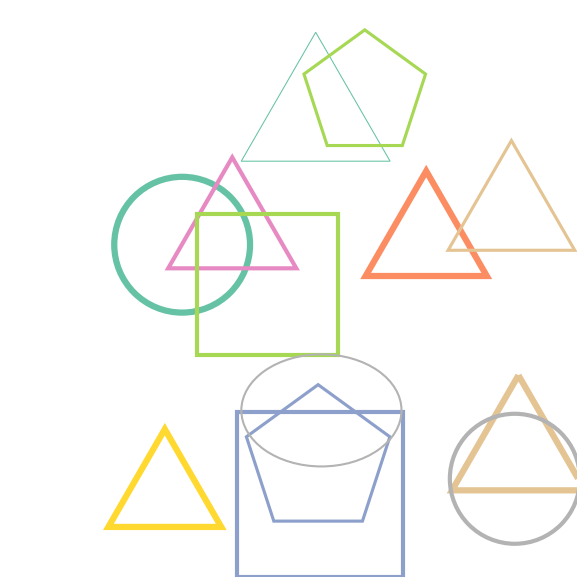[{"shape": "circle", "thickness": 3, "radius": 0.59, "center": [0.315, 0.575]}, {"shape": "triangle", "thickness": 0.5, "radius": 0.74, "center": [0.547, 0.794]}, {"shape": "triangle", "thickness": 3, "radius": 0.61, "center": [0.738, 0.582]}, {"shape": "square", "thickness": 2, "radius": 0.72, "center": [0.554, 0.143]}, {"shape": "pentagon", "thickness": 1.5, "radius": 0.65, "center": [0.551, 0.202]}, {"shape": "triangle", "thickness": 2, "radius": 0.64, "center": [0.402, 0.599]}, {"shape": "square", "thickness": 2, "radius": 0.61, "center": [0.463, 0.506]}, {"shape": "pentagon", "thickness": 1.5, "radius": 0.55, "center": [0.632, 0.837]}, {"shape": "triangle", "thickness": 3, "radius": 0.56, "center": [0.285, 0.143]}, {"shape": "triangle", "thickness": 1.5, "radius": 0.63, "center": [0.886, 0.629]}, {"shape": "triangle", "thickness": 3, "radius": 0.66, "center": [0.898, 0.216]}, {"shape": "circle", "thickness": 2, "radius": 0.56, "center": [0.892, 0.17]}, {"shape": "oval", "thickness": 1, "radius": 0.69, "center": [0.557, 0.289]}]